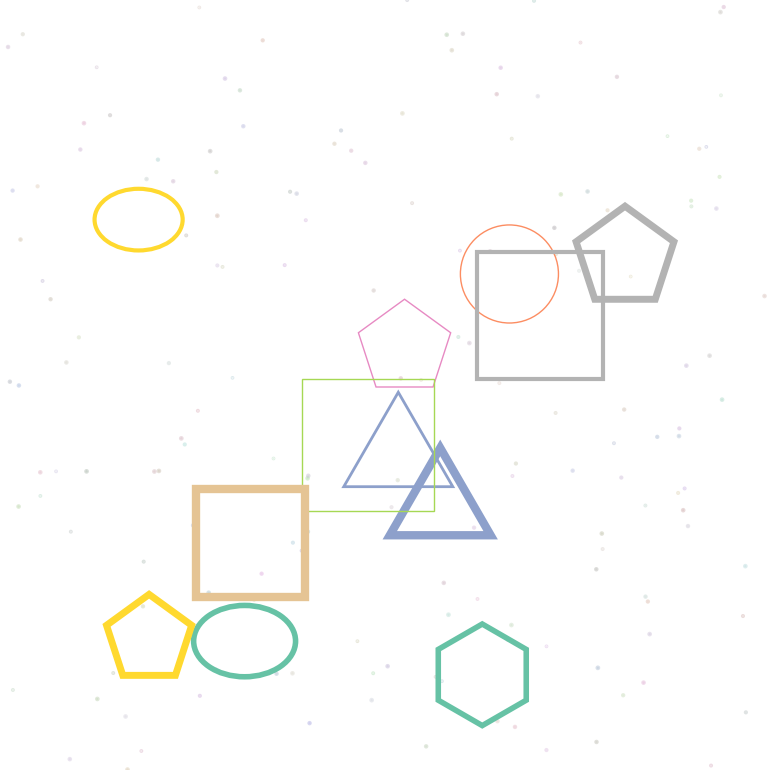[{"shape": "oval", "thickness": 2, "radius": 0.33, "center": [0.318, 0.167]}, {"shape": "hexagon", "thickness": 2, "radius": 0.33, "center": [0.626, 0.124]}, {"shape": "circle", "thickness": 0.5, "radius": 0.32, "center": [0.662, 0.644]}, {"shape": "triangle", "thickness": 1, "radius": 0.41, "center": [0.517, 0.409]}, {"shape": "triangle", "thickness": 3, "radius": 0.38, "center": [0.572, 0.343]}, {"shape": "pentagon", "thickness": 0.5, "radius": 0.31, "center": [0.525, 0.548]}, {"shape": "square", "thickness": 0.5, "radius": 0.43, "center": [0.478, 0.422]}, {"shape": "oval", "thickness": 1.5, "radius": 0.29, "center": [0.18, 0.715]}, {"shape": "pentagon", "thickness": 2.5, "radius": 0.29, "center": [0.194, 0.17]}, {"shape": "square", "thickness": 3, "radius": 0.35, "center": [0.326, 0.295]}, {"shape": "square", "thickness": 1.5, "radius": 0.41, "center": [0.701, 0.59]}, {"shape": "pentagon", "thickness": 2.5, "radius": 0.33, "center": [0.812, 0.665]}]